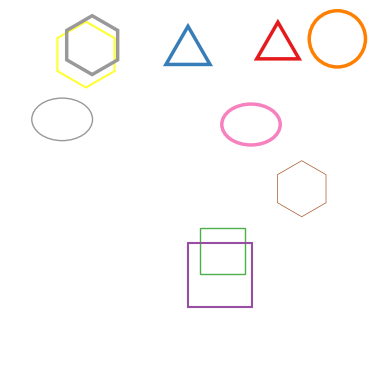[{"shape": "triangle", "thickness": 2.5, "radius": 0.32, "center": [0.722, 0.879]}, {"shape": "triangle", "thickness": 2.5, "radius": 0.33, "center": [0.488, 0.866]}, {"shape": "square", "thickness": 1, "radius": 0.29, "center": [0.578, 0.348]}, {"shape": "square", "thickness": 1.5, "radius": 0.41, "center": [0.571, 0.286]}, {"shape": "circle", "thickness": 2.5, "radius": 0.37, "center": [0.876, 0.899]}, {"shape": "hexagon", "thickness": 1.5, "radius": 0.43, "center": [0.223, 0.858]}, {"shape": "hexagon", "thickness": 0.5, "radius": 0.36, "center": [0.784, 0.51]}, {"shape": "oval", "thickness": 2.5, "radius": 0.38, "center": [0.652, 0.677]}, {"shape": "hexagon", "thickness": 2.5, "radius": 0.38, "center": [0.239, 0.883]}, {"shape": "oval", "thickness": 1, "radius": 0.39, "center": [0.161, 0.69]}]